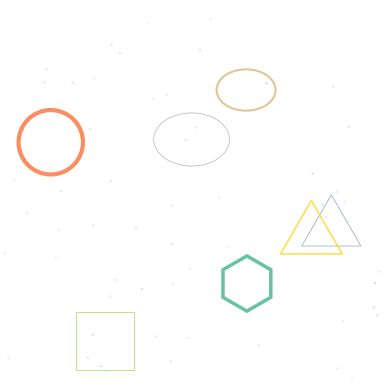[{"shape": "hexagon", "thickness": 2.5, "radius": 0.36, "center": [0.641, 0.264]}, {"shape": "circle", "thickness": 3, "radius": 0.42, "center": [0.132, 0.63]}, {"shape": "triangle", "thickness": 0.5, "radius": 0.44, "center": [0.861, 0.405]}, {"shape": "square", "thickness": 0.5, "radius": 0.37, "center": [0.272, 0.114]}, {"shape": "triangle", "thickness": 1, "radius": 0.46, "center": [0.809, 0.387]}, {"shape": "oval", "thickness": 1.5, "radius": 0.38, "center": [0.639, 0.766]}, {"shape": "oval", "thickness": 0.5, "radius": 0.49, "center": [0.498, 0.638]}]